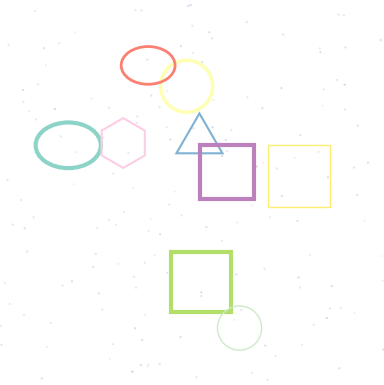[{"shape": "oval", "thickness": 3, "radius": 0.42, "center": [0.177, 0.623]}, {"shape": "circle", "thickness": 2.5, "radius": 0.34, "center": [0.485, 0.776]}, {"shape": "oval", "thickness": 2, "radius": 0.35, "center": [0.385, 0.83]}, {"shape": "triangle", "thickness": 1.5, "radius": 0.35, "center": [0.518, 0.636]}, {"shape": "square", "thickness": 3, "radius": 0.39, "center": [0.522, 0.267]}, {"shape": "hexagon", "thickness": 1.5, "radius": 0.32, "center": [0.32, 0.629]}, {"shape": "square", "thickness": 3, "radius": 0.35, "center": [0.59, 0.553]}, {"shape": "circle", "thickness": 1, "radius": 0.29, "center": [0.622, 0.148]}, {"shape": "square", "thickness": 1, "radius": 0.4, "center": [0.776, 0.544]}]